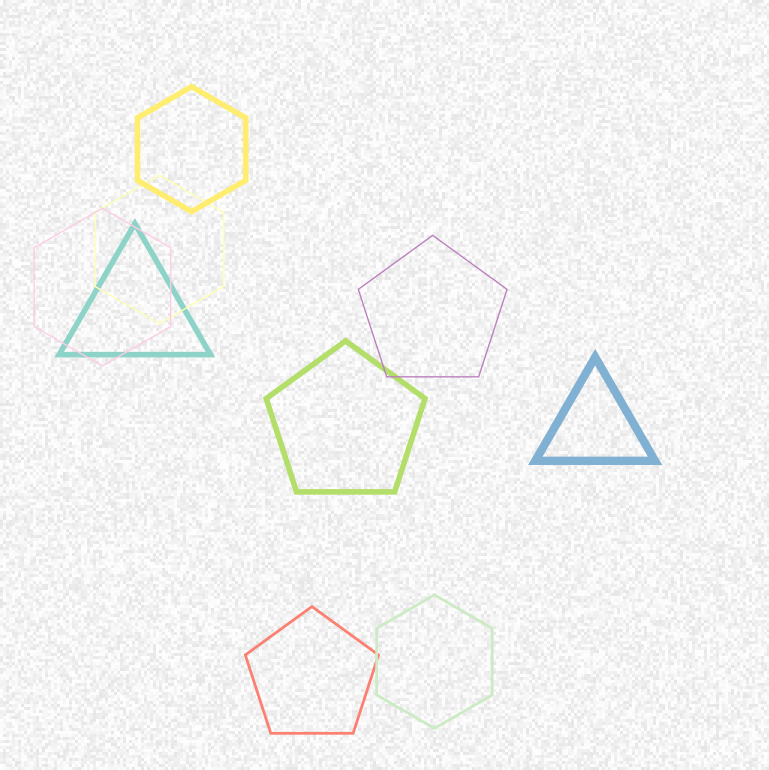[{"shape": "triangle", "thickness": 2, "radius": 0.57, "center": [0.175, 0.596]}, {"shape": "hexagon", "thickness": 0.5, "radius": 0.48, "center": [0.207, 0.676]}, {"shape": "pentagon", "thickness": 1, "radius": 0.45, "center": [0.405, 0.121]}, {"shape": "triangle", "thickness": 3, "radius": 0.45, "center": [0.773, 0.446]}, {"shape": "pentagon", "thickness": 2, "radius": 0.54, "center": [0.449, 0.449]}, {"shape": "hexagon", "thickness": 0.5, "radius": 0.51, "center": [0.133, 0.627]}, {"shape": "pentagon", "thickness": 0.5, "radius": 0.51, "center": [0.562, 0.593]}, {"shape": "hexagon", "thickness": 1, "radius": 0.43, "center": [0.564, 0.141]}, {"shape": "hexagon", "thickness": 2, "radius": 0.41, "center": [0.249, 0.806]}]